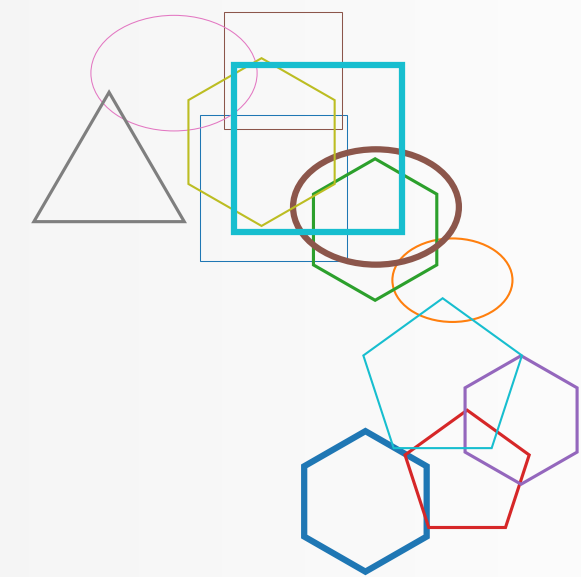[{"shape": "square", "thickness": 0.5, "radius": 0.63, "center": [0.47, 0.674]}, {"shape": "hexagon", "thickness": 3, "radius": 0.61, "center": [0.629, 0.131]}, {"shape": "oval", "thickness": 1, "radius": 0.52, "center": [0.778, 0.514]}, {"shape": "hexagon", "thickness": 1.5, "radius": 0.61, "center": [0.645, 0.602]}, {"shape": "pentagon", "thickness": 1.5, "radius": 0.56, "center": [0.804, 0.177]}, {"shape": "hexagon", "thickness": 1.5, "radius": 0.56, "center": [0.896, 0.272]}, {"shape": "square", "thickness": 0.5, "radius": 0.51, "center": [0.487, 0.877]}, {"shape": "oval", "thickness": 3, "radius": 0.71, "center": [0.647, 0.641]}, {"shape": "oval", "thickness": 0.5, "radius": 0.71, "center": [0.299, 0.872]}, {"shape": "triangle", "thickness": 1.5, "radius": 0.75, "center": [0.188, 0.69]}, {"shape": "hexagon", "thickness": 1, "radius": 0.73, "center": [0.45, 0.753]}, {"shape": "square", "thickness": 3, "radius": 0.72, "center": [0.546, 0.742]}, {"shape": "pentagon", "thickness": 1, "radius": 0.72, "center": [0.762, 0.339]}]